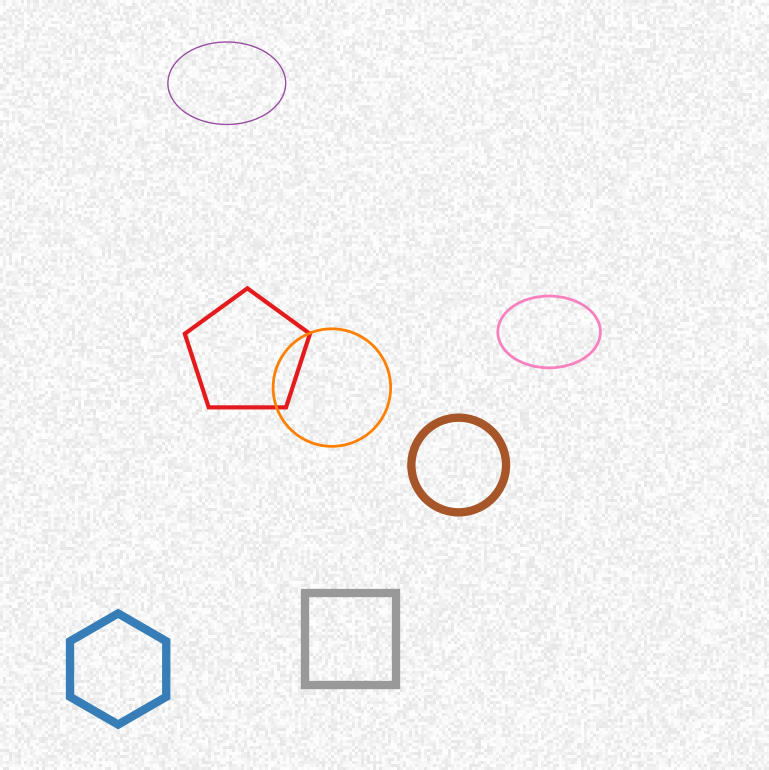[{"shape": "pentagon", "thickness": 1.5, "radius": 0.43, "center": [0.321, 0.54]}, {"shape": "hexagon", "thickness": 3, "radius": 0.36, "center": [0.153, 0.131]}, {"shape": "oval", "thickness": 0.5, "radius": 0.38, "center": [0.295, 0.892]}, {"shape": "circle", "thickness": 1, "radius": 0.38, "center": [0.431, 0.497]}, {"shape": "circle", "thickness": 3, "radius": 0.31, "center": [0.596, 0.396]}, {"shape": "oval", "thickness": 1, "radius": 0.33, "center": [0.713, 0.569]}, {"shape": "square", "thickness": 3, "radius": 0.3, "center": [0.455, 0.17]}]